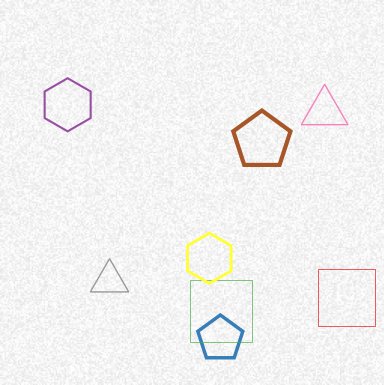[{"shape": "square", "thickness": 0.5, "radius": 0.37, "center": [0.899, 0.227]}, {"shape": "pentagon", "thickness": 2.5, "radius": 0.31, "center": [0.572, 0.12]}, {"shape": "square", "thickness": 0.5, "radius": 0.4, "center": [0.575, 0.191]}, {"shape": "hexagon", "thickness": 1.5, "radius": 0.35, "center": [0.176, 0.728]}, {"shape": "hexagon", "thickness": 2, "radius": 0.33, "center": [0.544, 0.329]}, {"shape": "pentagon", "thickness": 3, "radius": 0.39, "center": [0.68, 0.635]}, {"shape": "triangle", "thickness": 1, "radius": 0.35, "center": [0.843, 0.711]}, {"shape": "triangle", "thickness": 1, "radius": 0.29, "center": [0.285, 0.271]}]